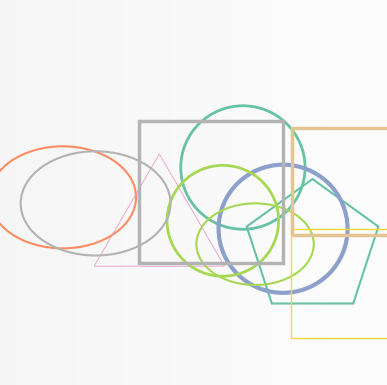[{"shape": "circle", "thickness": 2, "radius": 0.8, "center": [0.627, 0.565]}, {"shape": "pentagon", "thickness": 1.5, "radius": 0.89, "center": [0.807, 0.356]}, {"shape": "oval", "thickness": 1.5, "radius": 0.95, "center": [0.162, 0.487]}, {"shape": "circle", "thickness": 3, "radius": 0.83, "center": [0.73, 0.406]}, {"shape": "triangle", "thickness": 0.5, "radius": 0.97, "center": [0.411, 0.406]}, {"shape": "circle", "thickness": 2, "radius": 0.72, "center": [0.575, 0.426]}, {"shape": "oval", "thickness": 1.5, "radius": 0.76, "center": [0.658, 0.366]}, {"shape": "square", "thickness": 1, "radius": 0.71, "center": [0.893, 0.263]}, {"shape": "square", "thickness": 2.5, "radius": 0.7, "center": [0.892, 0.529]}, {"shape": "oval", "thickness": 1.5, "radius": 0.97, "center": [0.247, 0.472]}, {"shape": "square", "thickness": 2.5, "radius": 0.92, "center": [0.545, 0.502]}]